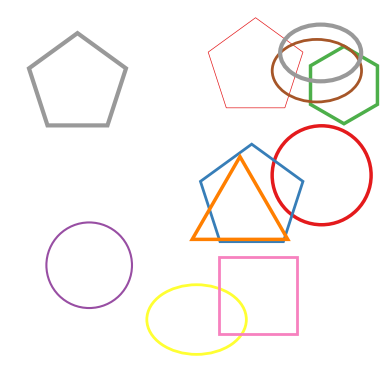[{"shape": "pentagon", "thickness": 0.5, "radius": 0.65, "center": [0.664, 0.825]}, {"shape": "circle", "thickness": 2.5, "radius": 0.64, "center": [0.835, 0.545]}, {"shape": "pentagon", "thickness": 2, "radius": 0.7, "center": [0.654, 0.486]}, {"shape": "hexagon", "thickness": 2.5, "radius": 0.5, "center": [0.893, 0.779]}, {"shape": "circle", "thickness": 1.5, "radius": 0.56, "center": [0.232, 0.311]}, {"shape": "triangle", "thickness": 2.5, "radius": 0.72, "center": [0.623, 0.45]}, {"shape": "oval", "thickness": 2, "radius": 0.65, "center": [0.511, 0.17]}, {"shape": "oval", "thickness": 2, "radius": 0.58, "center": [0.823, 0.816]}, {"shape": "square", "thickness": 2, "radius": 0.5, "center": [0.67, 0.231]}, {"shape": "oval", "thickness": 3, "radius": 0.53, "center": [0.833, 0.862]}, {"shape": "pentagon", "thickness": 3, "radius": 0.66, "center": [0.201, 0.781]}]